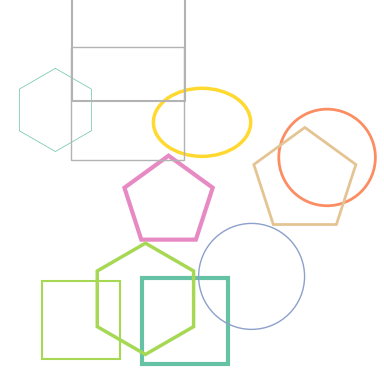[{"shape": "hexagon", "thickness": 0.5, "radius": 0.54, "center": [0.144, 0.714]}, {"shape": "square", "thickness": 3, "radius": 0.56, "center": [0.481, 0.166]}, {"shape": "circle", "thickness": 2, "radius": 0.63, "center": [0.85, 0.591]}, {"shape": "circle", "thickness": 1, "radius": 0.69, "center": [0.653, 0.282]}, {"shape": "pentagon", "thickness": 3, "radius": 0.6, "center": [0.438, 0.475]}, {"shape": "square", "thickness": 1.5, "radius": 0.5, "center": [0.21, 0.169]}, {"shape": "hexagon", "thickness": 2.5, "radius": 0.72, "center": [0.378, 0.224]}, {"shape": "oval", "thickness": 2.5, "radius": 0.63, "center": [0.525, 0.682]}, {"shape": "pentagon", "thickness": 2, "radius": 0.7, "center": [0.792, 0.53]}, {"shape": "square", "thickness": 1.5, "radius": 0.73, "center": [0.334, 0.885]}, {"shape": "square", "thickness": 1, "radius": 0.73, "center": [0.331, 0.732]}]